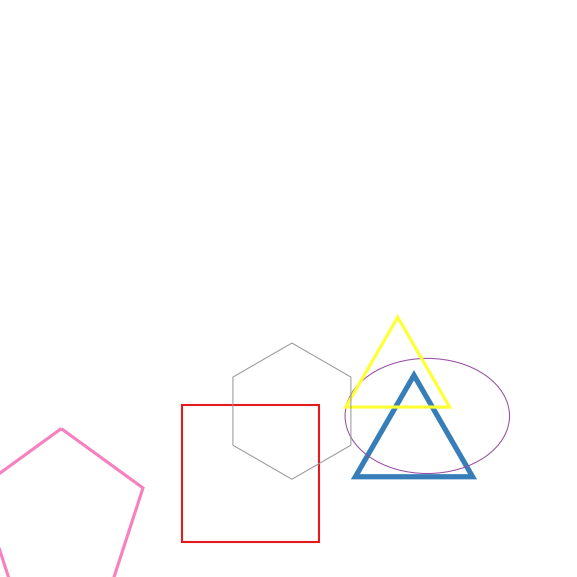[{"shape": "square", "thickness": 1, "radius": 0.59, "center": [0.434, 0.179]}, {"shape": "triangle", "thickness": 2.5, "radius": 0.59, "center": [0.717, 0.232]}, {"shape": "oval", "thickness": 0.5, "radius": 0.71, "center": [0.74, 0.279]}, {"shape": "triangle", "thickness": 1.5, "radius": 0.52, "center": [0.689, 0.346]}, {"shape": "pentagon", "thickness": 1.5, "radius": 0.74, "center": [0.106, 0.108]}, {"shape": "hexagon", "thickness": 0.5, "radius": 0.59, "center": [0.505, 0.287]}]